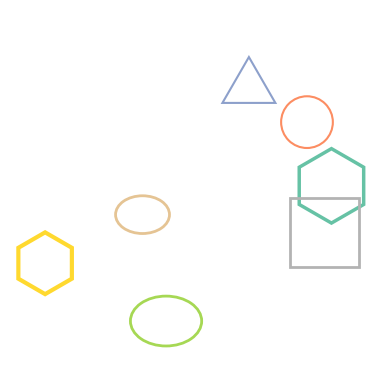[{"shape": "hexagon", "thickness": 2.5, "radius": 0.48, "center": [0.861, 0.517]}, {"shape": "circle", "thickness": 1.5, "radius": 0.34, "center": [0.797, 0.683]}, {"shape": "triangle", "thickness": 1.5, "radius": 0.4, "center": [0.647, 0.772]}, {"shape": "oval", "thickness": 2, "radius": 0.46, "center": [0.431, 0.166]}, {"shape": "hexagon", "thickness": 3, "radius": 0.4, "center": [0.117, 0.316]}, {"shape": "oval", "thickness": 2, "radius": 0.35, "center": [0.37, 0.442]}, {"shape": "square", "thickness": 2, "radius": 0.45, "center": [0.843, 0.396]}]